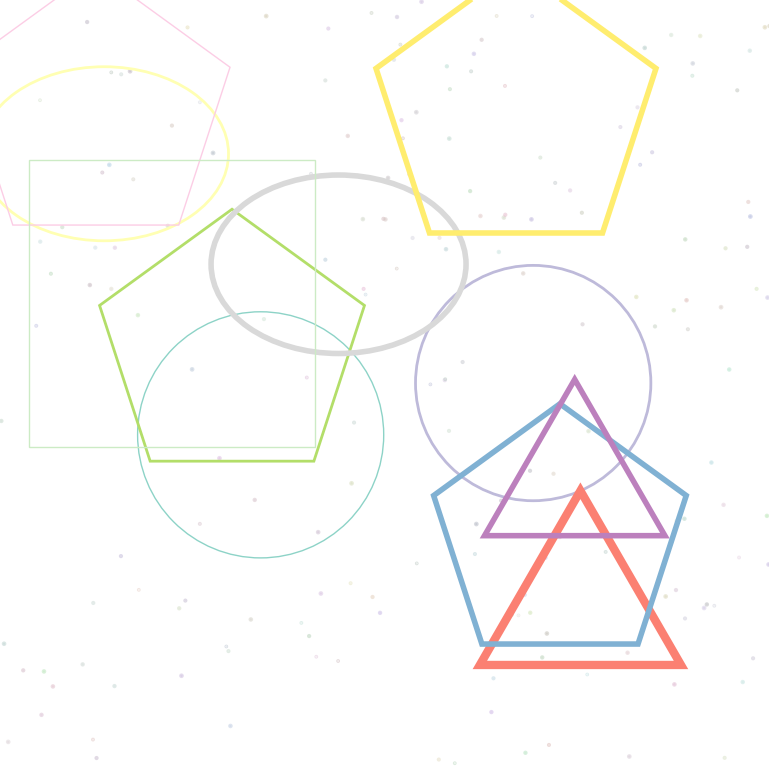[{"shape": "circle", "thickness": 0.5, "radius": 0.8, "center": [0.339, 0.435]}, {"shape": "oval", "thickness": 1, "radius": 0.81, "center": [0.135, 0.8]}, {"shape": "circle", "thickness": 1, "radius": 0.76, "center": [0.692, 0.503]}, {"shape": "triangle", "thickness": 3, "radius": 0.75, "center": [0.754, 0.212]}, {"shape": "pentagon", "thickness": 2, "radius": 0.86, "center": [0.727, 0.303]}, {"shape": "pentagon", "thickness": 1, "radius": 0.9, "center": [0.301, 0.547]}, {"shape": "pentagon", "thickness": 0.5, "radius": 0.92, "center": [0.124, 0.856]}, {"shape": "oval", "thickness": 2, "radius": 0.83, "center": [0.44, 0.657]}, {"shape": "triangle", "thickness": 2, "radius": 0.68, "center": [0.746, 0.372]}, {"shape": "square", "thickness": 0.5, "radius": 0.93, "center": [0.223, 0.606]}, {"shape": "pentagon", "thickness": 2, "radius": 0.96, "center": [0.67, 0.852]}]